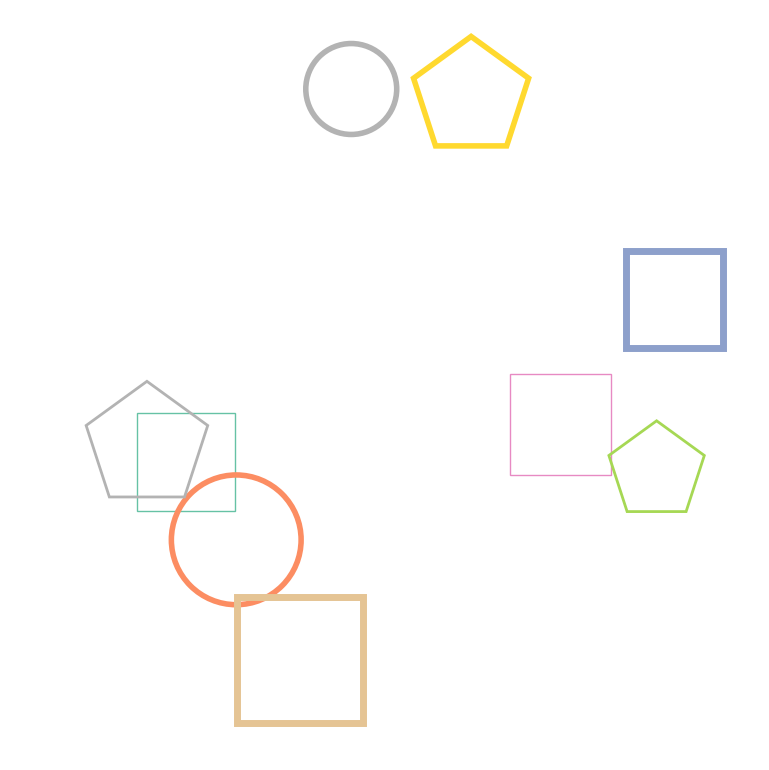[{"shape": "square", "thickness": 0.5, "radius": 0.32, "center": [0.242, 0.4]}, {"shape": "circle", "thickness": 2, "radius": 0.42, "center": [0.307, 0.299]}, {"shape": "square", "thickness": 2.5, "radius": 0.31, "center": [0.876, 0.611]}, {"shape": "square", "thickness": 0.5, "radius": 0.33, "center": [0.728, 0.449]}, {"shape": "pentagon", "thickness": 1, "radius": 0.33, "center": [0.853, 0.388]}, {"shape": "pentagon", "thickness": 2, "radius": 0.39, "center": [0.612, 0.874]}, {"shape": "square", "thickness": 2.5, "radius": 0.41, "center": [0.39, 0.143]}, {"shape": "circle", "thickness": 2, "radius": 0.3, "center": [0.456, 0.884]}, {"shape": "pentagon", "thickness": 1, "radius": 0.42, "center": [0.191, 0.422]}]